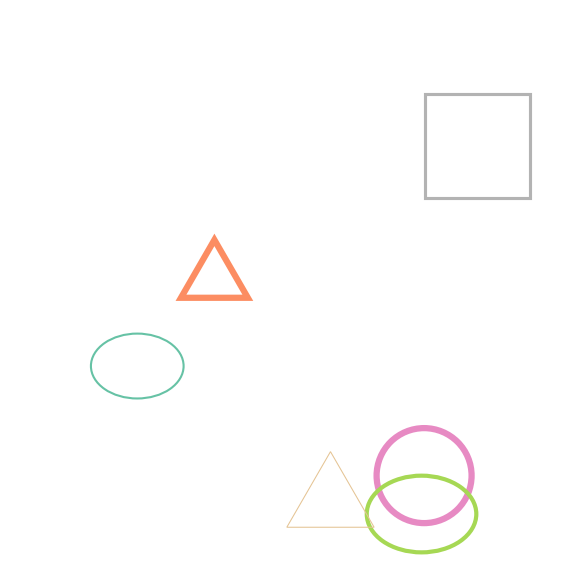[{"shape": "oval", "thickness": 1, "radius": 0.4, "center": [0.238, 0.365]}, {"shape": "triangle", "thickness": 3, "radius": 0.33, "center": [0.371, 0.517]}, {"shape": "circle", "thickness": 3, "radius": 0.41, "center": [0.734, 0.176]}, {"shape": "oval", "thickness": 2, "radius": 0.47, "center": [0.73, 0.109]}, {"shape": "triangle", "thickness": 0.5, "radius": 0.44, "center": [0.572, 0.13]}, {"shape": "square", "thickness": 1.5, "radius": 0.45, "center": [0.827, 0.746]}]